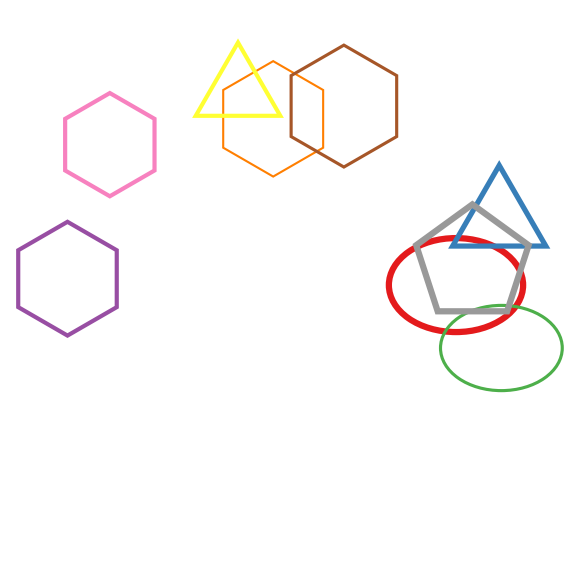[{"shape": "oval", "thickness": 3, "radius": 0.58, "center": [0.79, 0.505]}, {"shape": "triangle", "thickness": 2.5, "radius": 0.47, "center": [0.864, 0.62]}, {"shape": "oval", "thickness": 1.5, "radius": 0.53, "center": [0.868, 0.397]}, {"shape": "hexagon", "thickness": 2, "radius": 0.49, "center": [0.117, 0.517]}, {"shape": "hexagon", "thickness": 1, "radius": 0.5, "center": [0.473, 0.793]}, {"shape": "triangle", "thickness": 2, "radius": 0.42, "center": [0.412, 0.841]}, {"shape": "hexagon", "thickness": 1.5, "radius": 0.53, "center": [0.595, 0.815]}, {"shape": "hexagon", "thickness": 2, "radius": 0.45, "center": [0.19, 0.749]}, {"shape": "pentagon", "thickness": 3, "radius": 0.51, "center": [0.818, 0.543]}]